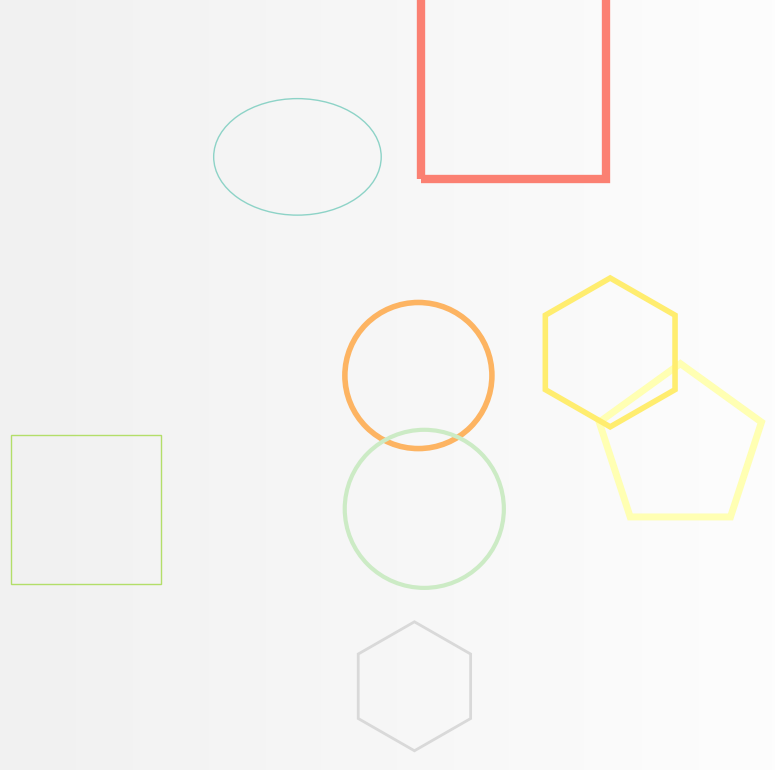[{"shape": "oval", "thickness": 0.5, "radius": 0.54, "center": [0.384, 0.796]}, {"shape": "pentagon", "thickness": 2.5, "radius": 0.55, "center": [0.878, 0.418]}, {"shape": "square", "thickness": 3, "radius": 0.6, "center": [0.662, 0.888]}, {"shape": "circle", "thickness": 2, "radius": 0.47, "center": [0.54, 0.512]}, {"shape": "square", "thickness": 0.5, "radius": 0.48, "center": [0.111, 0.338]}, {"shape": "hexagon", "thickness": 1, "radius": 0.42, "center": [0.535, 0.109]}, {"shape": "circle", "thickness": 1.5, "radius": 0.51, "center": [0.547, 0.339]}, {"shape": "hexagon", "thickness": 2, "radius": 0.48, "center": [0.787, 0.542]}]